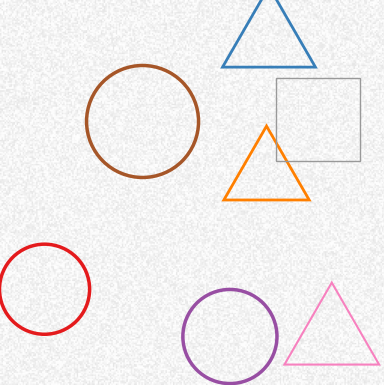[{"shape": "circle", "thickness": 2.5, "radius": 0.58, "center": [0.116, 0.249]}, {"shape": "triangle", "thickness": 2, "radius": 0.7, "center": [0.699, 0.895]}, {"shape": "circle", "thickness": 2.5, "radius": 0.61, "center": [0.597, 0.126]}, {"shape": "triangle", "thickness": 2, "radius": 0.64, "center": [0.692, 0.545]}, {"shape": "circle", "thickness": 2.5, "radius": 0.73, "center": [0.37, 0.684]}, {"shape": "triangle", "thickness": 1.5, "radius": 0.71, "center": [0.862, 0.124]}, {"shape": "square", "thickness": 1, "radius": 0.54, "center": [0.826, 0.69]}]